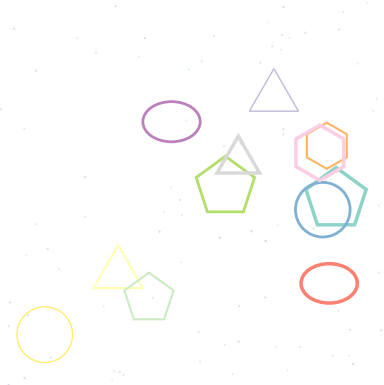[{"shape": "pentagon", "thickness": 2.5, "radius": 0.41, "center": [0.873, 0.483]}, {"shape": "triangle", "thickness": 1.5, "radius": 0.37, "center": [0.307, 0.289]}, {"shape": "triangle", "thickness": 1, "radius": 0.37, "center": [0.711, 0.748]}, {"shape": "oval", "thickness": 2.5, "radius": 0.37, "center": [0.855, 0.264]}, {"shape": "circle", "thickness": 2, "radius": 0.35, "center": [0.838, 0.455]}, {"shape": "hexagon", "thickness": 1.5, "radius": 0.3, "center": [0.849, 0.621]}, {"shape": "pentagon", "thickness": 2, "radius": 0.4, "center": [0.585, 0.514]}, {"shape": "hexagon", "thickness": 2.5, "radius": 0.36, "center": [0.831, 0.603]}, {"shape": "triangle", "thickness": 2.5, "radius": 0.32, "center": [0.619, 0.583]}, {"shape": "oval", "thickness": 2, "radius": 0.37, "center": [0.446, 0.684]}, {"shape": "pentagon", "thickness": 1.5, "radius": 0.34, "center": [0.387, 0.225]}, {"shape": "circle", "thickness": 1, "radius": 0.36, "center": [0.116, 0.131]}]